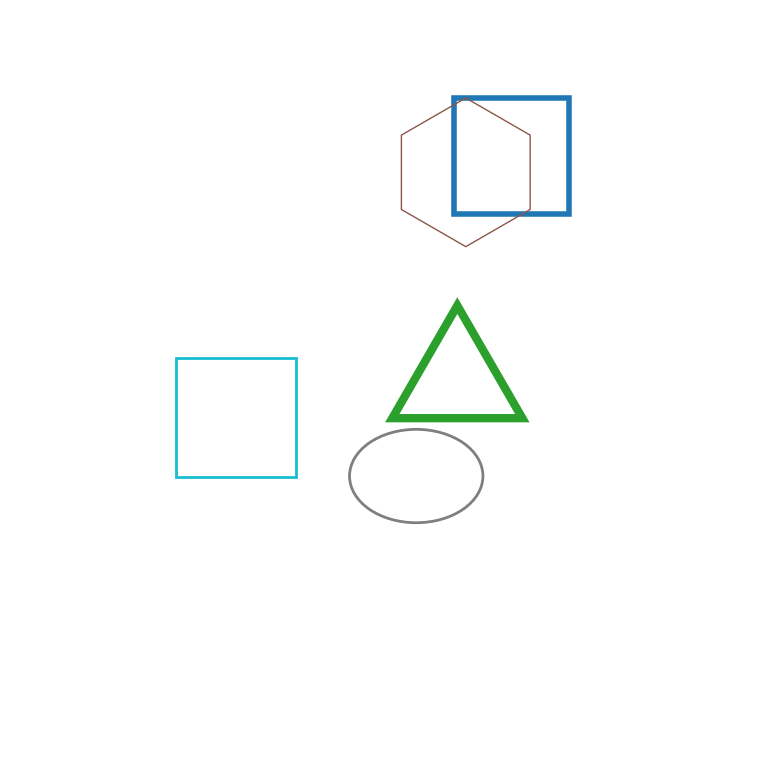[{"shape": "square", "thickness": 2, "radius": 0.37, "center": [0.665, 0.798]}, {"shape": "triangle", "thickness": 3, "radius": 0.49, "center": [0.594, 0.506]}, {"shape": "hexagon", "thickness": 0.5, "radius": 0.48, "center": [0.605, 0.776]}, {"shape": "oval", "thickness": 1, "radius": 0.43, "center": [0.541, 0.382]}, {"shape": "square", "thickness": 1, "radius": 0.39, "center": [0.306, 0.458]}]